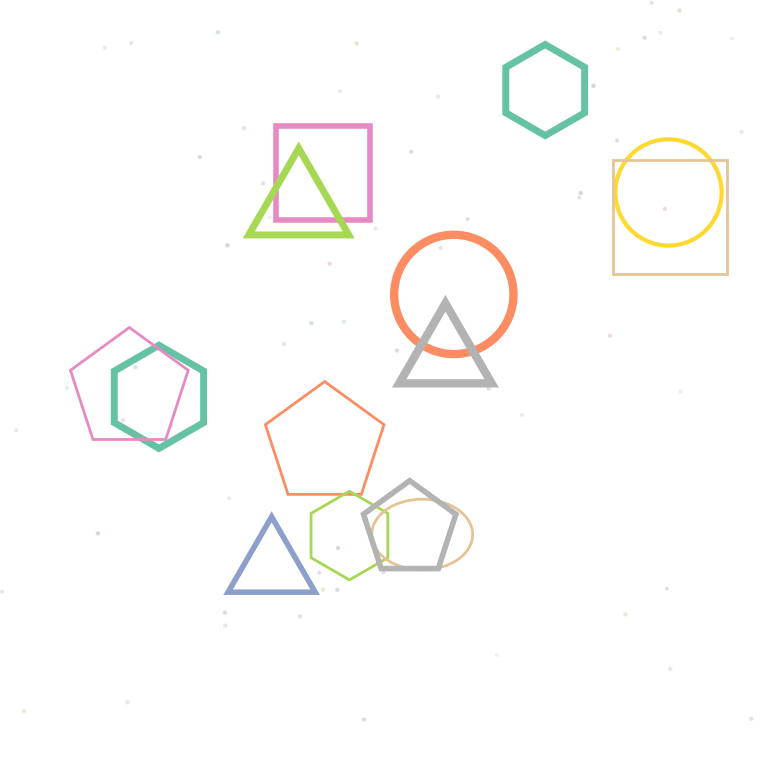[{"shape": "hexagon", "thickness": 2.5, "radius": 0.33, "center": [0.206, 0.485]}, {"shape": "hexagon", "thickness": 2.5, "radius": 0.3, "center": [0.708, 0.883]}, {"shape": "pentagon", "thickness": 1, "radius": 0.4, "center": [0.422, 0.423]}, {"shape": "circle", "thickness": 3, "radius": 0.39, "center": [0.589, 0.618]}, {"shape": "triangle", "thickness": 2, "radius": 0.33, "center": [0.353, 0.264]}, {"shape": "pentagon", "thickness": 1, "radius": 0.4, "center": [0.168, 0.494]}, {"shape": "square", "thickness": 2, "radius": 0.31, "center": [0.42, 0.776]}, {"shape": "hexagon", "thickness": 1, "radius": 0.29, "center": [0.454, 0.304]}, {"shape": "triangle", "thickness": 2.5, "radius": 0.38, "center": [0.388, 0.732]}, {"shape": "circle", "thickness": 1.5, "radius": 0.35, "center": [0.868, 0.75]}, {"shape": "oval", "thickness": 1, "radius": 0.33, "center": [0.548, 0.306]}, {"shape": "square", "thickness": 1, "radius": 0.37, "center": [0.87, 0.718]}, {"shape": "triangle", "thickness": 3, "radius": 0.35, "center": [0.578, 0.537]}, {"shape": "pentagon", "thickness": 2, "radius": 0.32, "center": [0.532, 0.313]}]